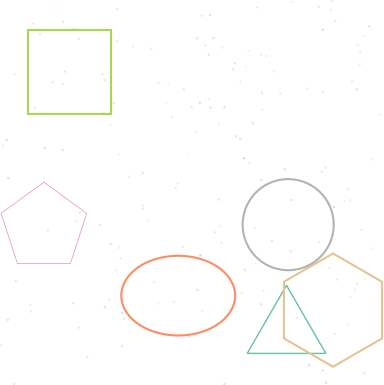[{"shape": "triangle", "thickness": 1, "radius": 0.59, "center": [0.744, 0.141]}, {"shape": "oval", "thickness": 1.5, "radius": 0.74, "center": [0.463, 0.232]}, {"shape": "pentagon", "thickness": 0.5, "radius": 0.58, "center": [0.114, 0.41]}, {"shape": "square", "thickness": 1.5, "radius": 0.54, "center": [0.181, 0.814]}, {"shape": "hexagon", "thickness": 1.5, "radius": 0.74, "center": [0.865, 0.195]}, {"shape": "circle", "thickness": 1.5, "radius": 0.59, "center": [0.749, 0.416]}]